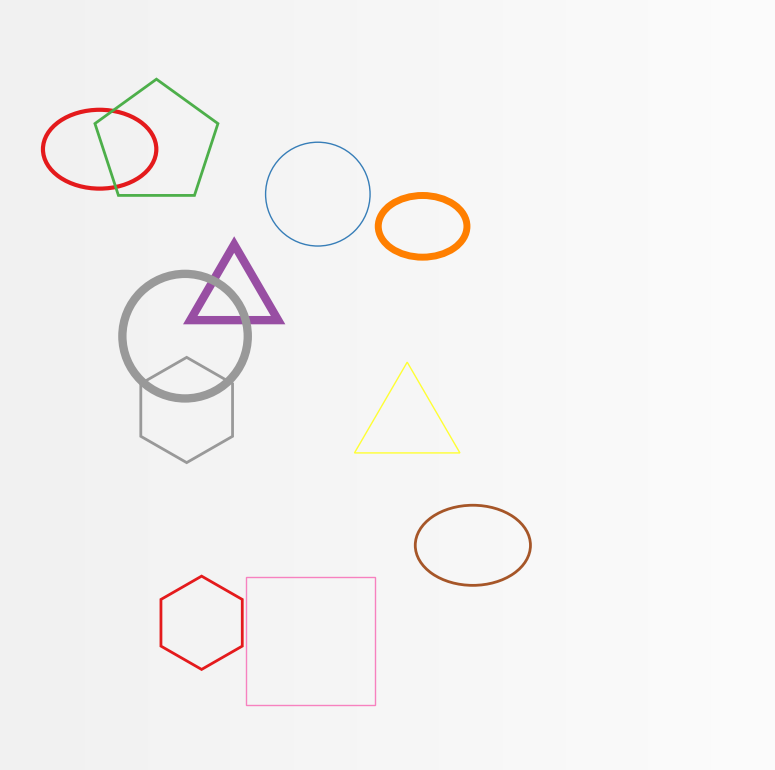[{"shape": "hexagon", "thickness": 1, "radius": 0.3, "center": [0.26, 0.191]}, {"shape": "oval", "thickness": 1.5, "radius": 0.37, "center": [0.129, 0.806]}, {"shape": "circle", "thickness": 0.5, "radius": 0.34, "center": [0.41, 0.748]}, {"shape": "pentagon", "thickness": 1, "radius": 0.42, "center": [0.202, 0.814]}, {"shape": "triangle", "thickness": 3, "radius": 0.33, "center": [0.302, 0.617]}, {"shape": "oval", "thickness": 2.5, "radius": 0.29, "center": [0.545, 0.706]}, {"shape": "triangle", "thickness": 0.5, "radius": 0.39, "center": [0.525, 0.451]}, {"shape": "oval", "thickness": 1, "radius": 0.37, "center": [0.61, 0.292]}, {"shape": "square", "thickness": 0.5, "radius": 0.42, "center": [0.401, 0.168]}, {"shape": "hexagon", "thickness": 1, "radius": 0.34, "center": [0.241, 0.468]}, {"shape": "circle", "thickness": 3, "radius": 0.4, "center": [0.239, 0.563]}]